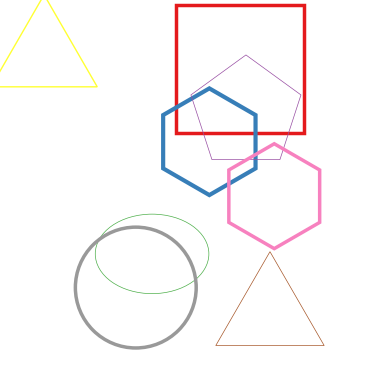[{"shape": "square", "thickness": 2.5, "radius": 0.83, "center": [0.623, 0.82]}, {"shape": "hexagon", "thickness": 3, "radius": 0.69, "center": [0.544, 0.632]}, {"shape": "oval", "thickness": 0.5, "radius": 0.74, "center": [0.395, 0.341]}, {"shape": "pentagon", "thickness": 0.5, "radius": 0.75, "center": [0.639, 0.707]}, {"shape": "triangle", "thickness": 1, "radius": 0.8, "center": [0.115, 0.854]}, {"shape": "triangle", "thickness": 0.5, "radius": 0.81, "center": [0.701, 0.184]}, {"shape": "hexagon", "thickness": 2.5, "radius": 0.68, "center": [0.712, 0.49]}, {"shape": "circle", "thickness": 2.5, "radius": 0.78, "center": [0.353, 0.253]}]